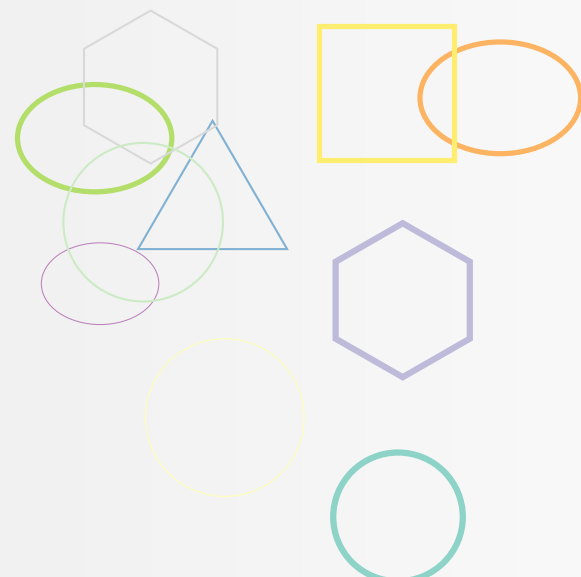[{"shape": "circle", "thickness": 3, "radius": 0.56, "center": [0.685, 0.104]}, {"shape": "circle", "thickness": 0.5, "radius": 0.68, "center": [0.387, 0.276]}, {"shape": "hexagon", "thickness": 3, "radius": 0.67, "center": [0.693, 0.479]}, {"shape": "triangle", "thickness": 1, "radius": 0.74, "center": [0.366, 0.642]}, {"shape": "oval", "thickness": 2.5, "radius": 0.69, "center": [0.861, 0.83]}, {"shape": "oval", "thickness": 2.5, "radius": 0.66, "center": [0.163, 0.76]}, {"shape": "hexagon", "thickness": 1, "radius": 0.66, "center": [0.259, 0.848]}, {"shape": "oval", "thickness": 0.5, "radius": 0.51, "center": [0.172, 0.508]}, {"shape": "circle", "thickness": 1, "radius": 0.69, "center": [0.246, 0.614]}, {"shape": "square", "thickness": 2.5, "radius": 0.58, "center": [0.665, 0.838]}]